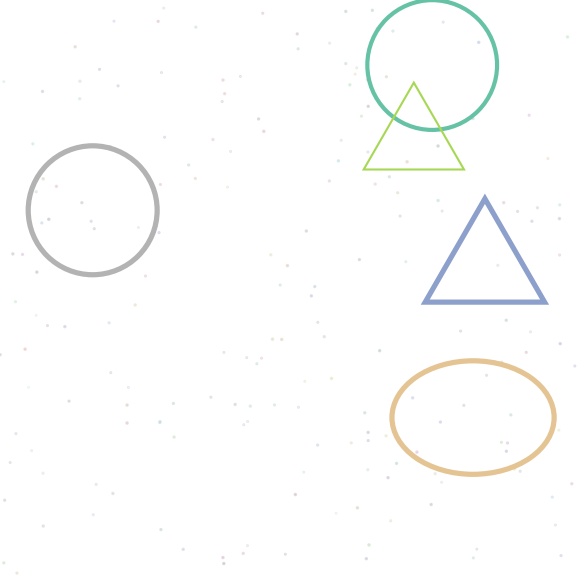[{"shape": "circle", "thickness": 2, "radius": 0.56, "center": [0.748, 0.887]}, {"shape": "triangle", "thickness": 2.5, "radius": 0.6, "center": [0.84, 0.536]}, {"shape": "triangle", "thickness": 1, "radius": 0.5, "center": [0.717, 0.756]}, {"shape": "oval", "thickness": 2.5, "radius": 0.7, "center": [0.819, 0.276]}, {"shape": "circle", "thickness": 2.5, "radius": 0.56, "center": [0.16, 0.635]}]